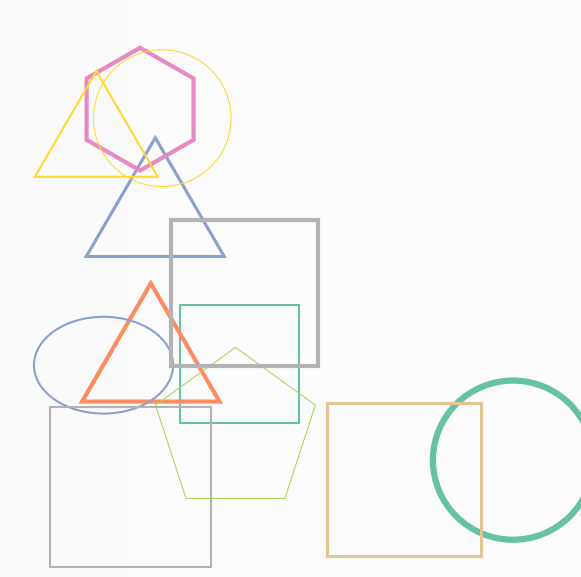[{"shape": "circle", "thickness": 3, "radius": 0.69, "center": [0.883, 0.202]}, {"shape": "square", "thickness": 1, "radius": 0.51, "center": [0.412, 0.369]}, {"shape": "triangle", "thickness": 2, "radius": 0.68, "center": [0.259, 0.372]}, {"shape": "triangle", "thickness": 1.5, "radius": 0.69, "center": [0.267, 0.624]}, {"shape": "oval", "thickness": 1, "radius": 0.6, "center": [0.178, 0.367]}, {"shape": "hexagon", "thickness": 2, "radius": 0.53, "center": [0.241, 0.81]}, {"shape": "pentagon", "thickness": 0.5, "radius": 0.72, "center": [0.405, 0.253]}, {"shape": "circle", "thickness": 0.5, "radius": 0.59, "center": [0.279, 0.794]}, {"shape": "triangle", "thickness": 1, "radius": 0.61, "center": [0.166, 0.754]}, {"shape": "square", "thickness": 1.5, "radius": 0.66, "center": [0.695, 0.169]}, {"shape": "square", "thickness": 1, "radius": 0.69, "center": [0.225, 0.155]}, {"shape": "square", "thickness": 2, "radius": 0.63, "center": [0.421, 0.492]}]